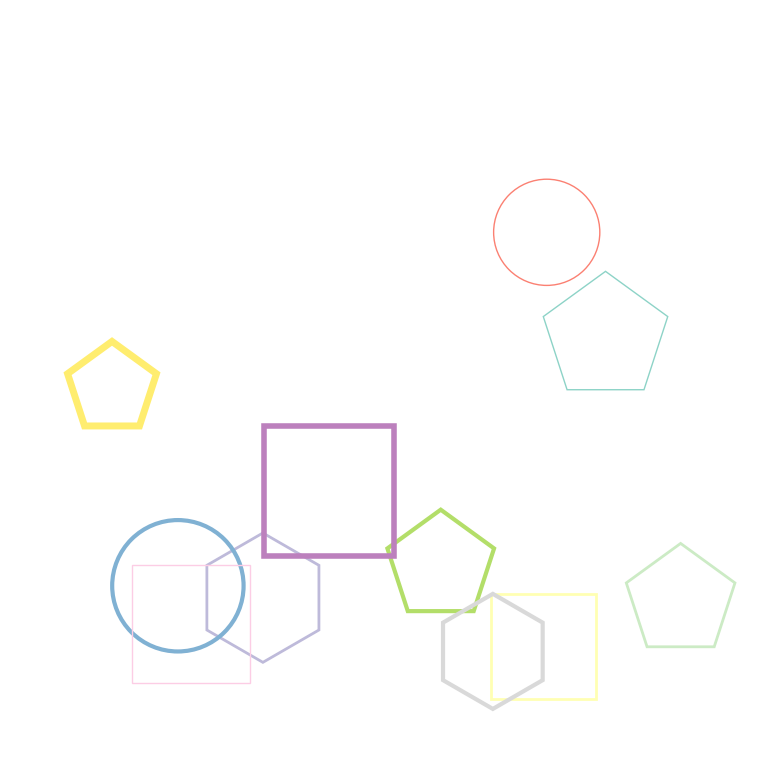[{"shape": "pentagon", "thickness": 0.5, "radius": 0.42, "center": [0.786, 0.563]}, {"shape": "square", "thickness": 1, "radius": 0.34, "center": [0.706, 0.16]}, {"shape": "hexagon", "thickness": 1, "radius": 0.42, "center": [0.341, 0.224]}, {"shape": "circle", "thickness": 0.5, "radius": 0.34, "center": [0.71, 0.698]}, {"shape": "circle", "thickness": 1.5, "radius": 0.43, "center": [0.231, 0.239]}, {"shape": "pentagon", "thickness": 1.5, "radius": 0.36, "center": [0.572, 0.265]}, {"shape": "square", "thickness": 0.5, "radius": 0.38, "center": [0.248, 0.19]}, {"shape": "hexagon", "thickness": 1.5, "radius": 0.37, "center": [0.64, 0.154]}, {"shape": "square", "thickness": 2, "radius": 0.42, "center": [0.427, 0.362]}, {"shape": "pentagon", "thickness": 1, "radius": 0.37, "center": [0.884, 0.22]}, {"shape": "pentagon", "thickness": 2.5, "radius": 0.3, "center": [0.145, 0.496]}]